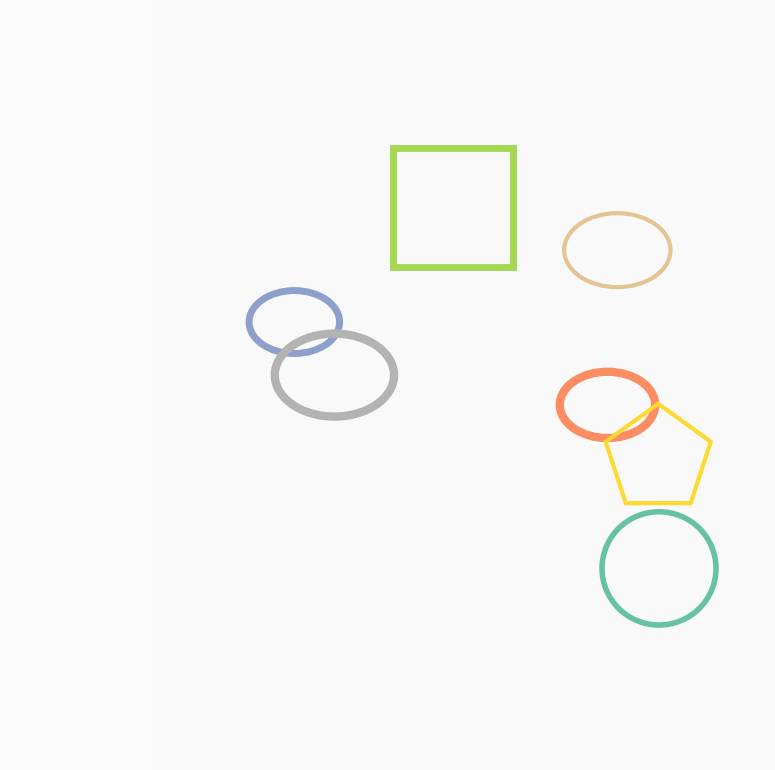[{"shape": "circle", "thickness": 2, "radius": 0.37, "center": [0.85, 0.262]}, {"shape": "oval", "thickness": 3, "radius": 0.31, "center": [0.784, 0.474]}, {"shape": "oval", "thickness": 2.5, "radius": 0.29, "center": [0.38, 0.582]}, {"shape": "square", "thickness": 2.5, "radius": 0.39, "center": [0.584, 0.731]}, {"shape": "pentagon", "thickness": 1.5, "radius": 0.36, "center": [0.849, 0.404]}, {"shape": "oval", "thickness": 1.5, "radius": 0.34, "center": [0.797, 0.675]}, {"shape": "oval", "thickness": 3, "radius": 0.38, "center": [0.432, 0.513]}]